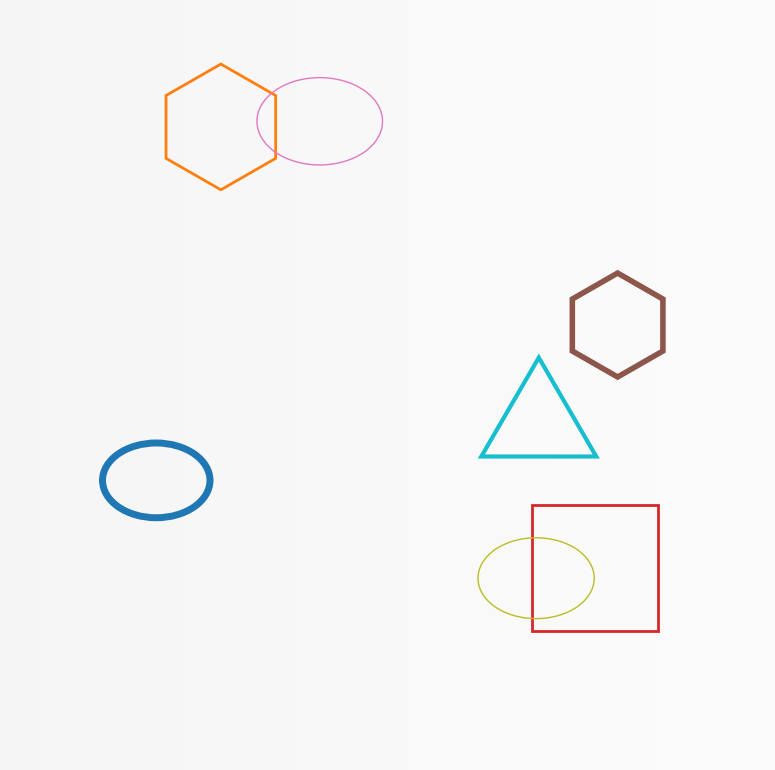[{"shape": "oval", "thickness": 2.5, "radius": 0.35, "center": [0.202, 0.376]}, {"shape": "hexagon", "thickness": 1, "radius": 0.41, "center": [0.285, 0.835]}, {"shape": "square", "thickness": 1, "radius": 0.41, "center": [0.767, 0.262]}, {"shape": "hexagon", "thickness": 2, "radius": 0.34, "center": [0.797, 0.578]}, {"shape": "oval", "thickness": 0.5, "radius": 0.41, "center": [0.413, 0.842]}, {"shape": "oval", "thickness": 0.5, "radius": 0.37, "center": [0.692, 0.249]}, {"shape": "triangle", "thickness": 1.5, "radius": 0.43, "center": [0.695, 0.45]}]